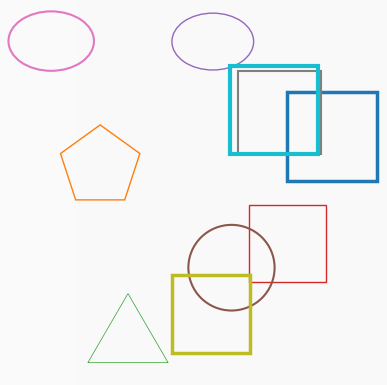[{"shape": "square", "thickness": 2.5, "radius": 0.58, "center": [0.856, 0.644]}, {"shape": "pentagon", "thickness": 1, "radius": 0.54, "center": [0.259, 0.568]}, {"shape": "triangle", "thickness": 0.5, "radius": 0.6, "center": [0.33, 0.118]}, {"shape": "square", "thickness": 1, "radius": 0.5, "center": [0.742, 0.368]}, {"shape": "oval", "thickness": 1, "radius": 0.53, "center": [0.549, 0.892]}, {"shape": "circle", "thickness": 1.5, "radius": 0.56, "center": [0.597, 0.305]}, {"shape": "oval", "thickness": 1.5, "radius": 0.55, "center": [0.132, 0.893]}, {"shape": "square", "thickness": 1.5, "radius": 0.54, "center": [0.722, 0.708]}, {"shape": "square", "thickness": 2.5, "radius": 0.5, "center": [0.544, 0.184]}, {"shape": "square", "thickness": 3, "radius": 0.57, "center": [0.707, 0.714]}]